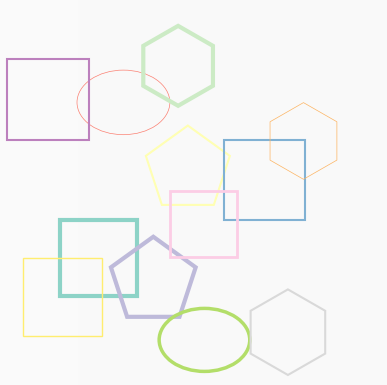[{"shape": "square", "thickness": 3, "radius": 0.5, "center": [0.255, 0.329]}, {"shape": "pentagon", "thickness": 1.5, "radius": 0.57, "center": [0.485, 0.56]}, {"shape": "pentagon", "thickness": 3, "radius": 0.57, "center": [0.396, 0.27]}, {"shape": "oval", "thickness": 0.5, "radius": 0.6, "center": [0.319, 0.734]}, {"shape": "square", "thickness": 1.5, "radius": 0.52, "center": [0.683, 0.533]}, {"shape": "hexagon", "thickness": 0.5, "radius": 0.5, "center": [0.783, 0.634]}, {"shape": "oval", "thickness": 2.5, "radius": 0.58, "center": [0.528, 0.117]}, {"shape": "square", "thickness": 2, "radius": 0.43, "center": [0.526, 0.418]}, {"shape": "hexagon", "thickness": 1.5, "radius": 0.56, "center": [0.743, 0.137]}, {"shape": "square", "thickness": 1.5, "radius": 0.53, "center": [0.123, 0.742]}, {"shape": "hexagon", "thickness": 3, "radius": 0.52, "center": [0.46, 0.829]}, {"shape": "square", "thickness": 1, "radius": 0.51, "center": [0.161, 0.229]}]